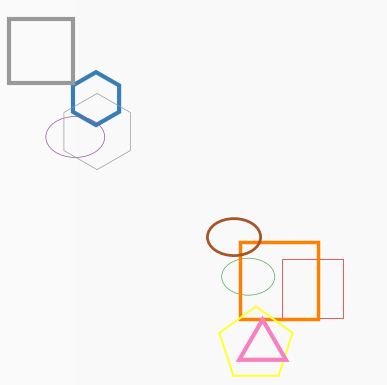[{"shape": "square", "thickness": 0.5, "radius": 0.39, "center": [0.806, 0.251]}, {"shape": "hexagon", "thickness": 3, "radius": 0.34, "center": [0.248, 0.744]}, {"shape": "oval", "thickness": 0.5, "radius": 0.34, "center": [0.641, 0.281]}, {"shape": "oval", "thickness": 0.5, "radius": 0.38, "center": [0.194, 0.644]}, {"shape": "square", "thickness": 2.5, "radius": 0.5, "center": [0.72, 0.272]}, {"shape": "pentagon", "thickness": 1.5, "radius": 0.5, "center": [0.661, 0.104]}, {"shape": "oval", "thickness": 2, "radius": 0.34, "center": [0.604, 0.384]}, {"shape": "triangle", "thickness": 3, "radius": 0.35, "center": [0.678, 0.1]}, {"shape": "hexagon", "thickness": 0.5, "radius": 0.49, "center": [0.251, 0.658]}, {"shape": "square", "thickness": 3, "radius": 0.41, "center": [0.106, 0.868]}]